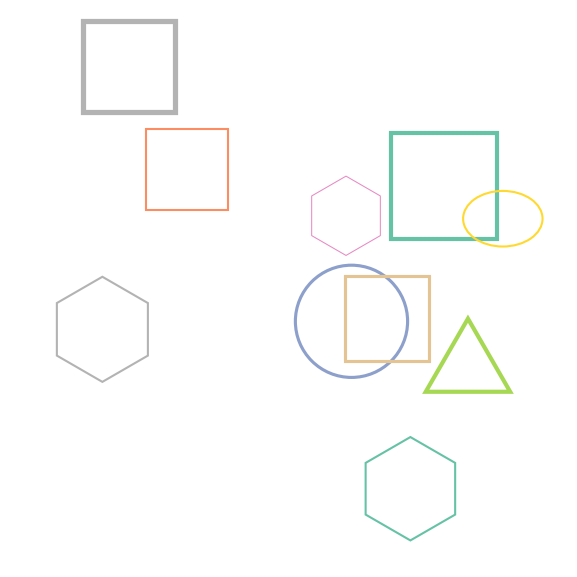[{"shape": "square", "thickness": 2, "radius": 0.46, "center": [0.769, 0.677]}, {"shape": "hexagon", "thickness": 1, "radius": 0.45, "center": [0.711, 0.153]}, {"shape": "square", "thickness": 1, "radius": 0.35, "center": [0.324, 0.706]}, {"shape": "circle", "thickness": 1.5, "radius": 0.49, "center": [0.609, 0.443]}, {"shape": "hexagon", "thickness": 0.5, "radius": 0.34, "center": [0.599, 0.625]}, {"shape": "triangle", "thickness": 2, "radius": 0.42, "center": [0.81, 0.363]}, {"shape": "oval", "thickness": 1, "radius": 0.34, "center": [0.871, 0.62]}, {"shape": "square", "thickness": 1.5, "radius": 0.37, "center": [0.67, 0.447]}, {"shape": "hexagon", "thickness": 1, "radius": 0.45, "center": [0.177, 0.429]}, {"shape": "square", "thickness": 2.5, "radius": 0.4, "center": [0.223, 0.884]}]